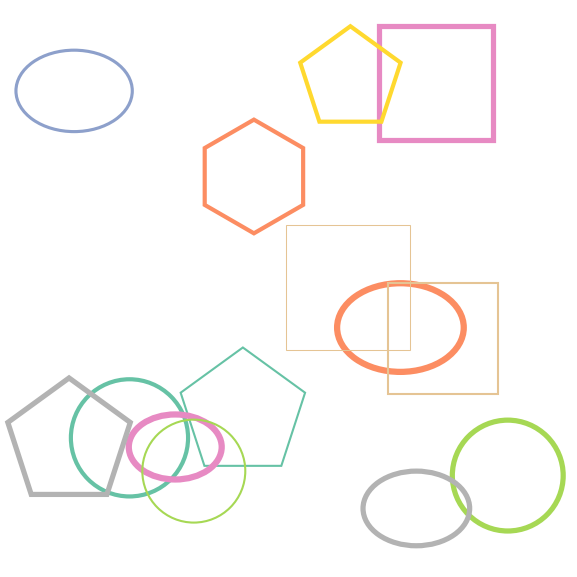[{"shape": "pentagon", "thickness": 1, "radius": 0.57, "center": [0.421, 0.284]}, {"shape": "circle", "thickness": 2, "radius": 0.51, "center": [0.224, 0.241]}, {"shape": "oval", "thickness": 3, "radius": 0.55, "center": [0.693, 0.432]}, {"shape": "hexagon", "thickness": 2, "radius": 0.49, "center": [0.44, 0.694]}, {"shape": "oval", "thickness": 1.5, "radius": 0.5, "center": [0.128, 0.842]}, {"shape": "square", "thickness": 2.5, "radius": 0.49, "center": [0.755, 0.855]}, {"shape": "oval", "thickness": 3, "radius": 0.4, "center": [0.303, 0.225]}, {"shape": "circle", "thickness": 1, "radius": 0.45, "center": [0.336, 0.183]}, {"shape": "circle", "thickness": 2.5, "radius": 0.48, "center": [0.879, 0.176]}, {"shape": "pentagon", "thickness": 2, "radius": 0.46, "center": [0.607, 0.862]}, {"shape": "square", "thickness": 0.5, "radius": 0.54, "center": [0.603, 0.501]}, {"shape": "square", "thickness": 1, "radius": 0.48, "center": [0.767, 0.413]}, {"shape": "oval", "thickness": 2.5, "radius": 0.46, "center": [0.721, 0.119]}, {"shape": "pentagon", "thickness": 2.5, "radius": 0.56, "center": [0.12, 0.233]}]